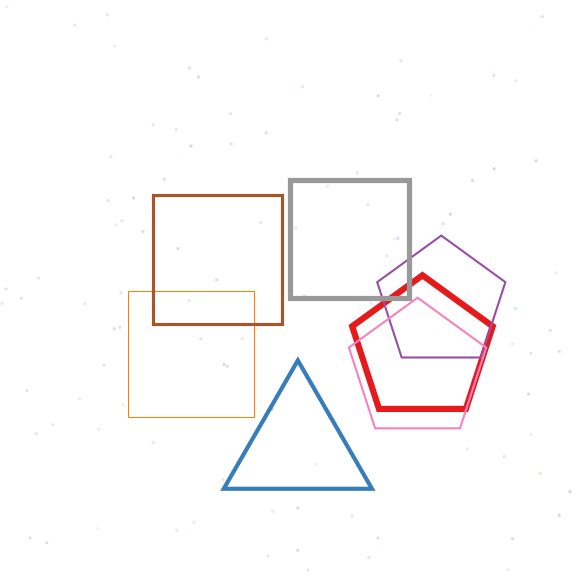[{"shape": "pentagon", "thickness": 3, "radius": 0.64, "center": [0.731, 0.395]}, {"shape": "triangle", "thickness": 2, "radius": 0.74, "center": [0.516, 0.227]}, {"shape": "pentagon", "thickness": 1, "radius": 0.58, "center": [0.764, 0.475]}, {"shape": "square", "thickness": 0.5, "radius": 0.54, "center": [0.331, 0.386]}, {"shape": "square", "thickness": 1.5, "radius": 0.56, "center": [0.377, 0.55]}, {"shape": "pentagon", "thickness": 1, "radius": 0.63, "center": [0.723, 0.359]}, {"shape": "square", "thickness": 2.5, "radius": 0.51, "center": [0.605, 0.585]}]